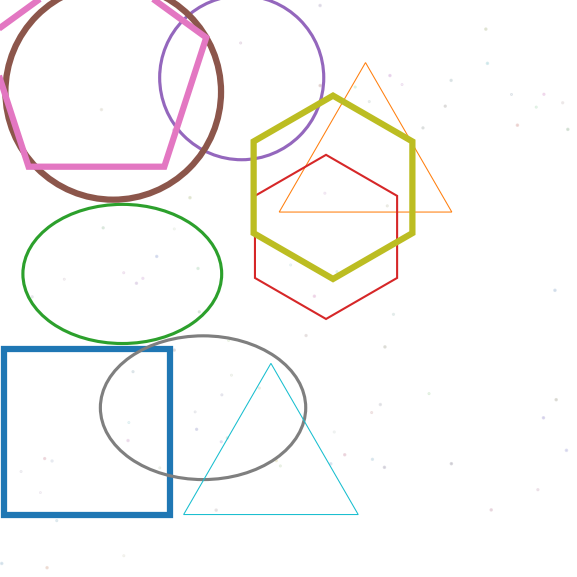[{"shape": "square", "thickness": 3, "radius": 0.72, "center": [0.151, 0.251]}, {"shape": "triangle", "thickness": 0.5, "radius": 0.86, "center": [0.633, 0.718]}, {"shape": "oval", "thickness": 1.5, "radius": 0.86, "center": [0.212, 0.525]}, {"shape": "hexagon", "thickness": 1, "radius": 0.71, "center": [0.565, 0.589]}, {"shape": "circle", "thickness": 1.5, "radius": 0.71, "center": [0.419, 0.865]}, {"shape": "circle", "thickness": 3, "radius": 0.93, "center": [0.196, 0.84]}, {"shape": "pentagon", "thickness": 3, "radius": 1.0, "center": [0.167, 0.872]}, {"shape": "oval", "thickness": 1.5, "radius": 0.89, "center": [0.352, 0.293]}, {"shape": "hexagon", "thickness": 3, "radius": 0.79, "center": [0.577, 0.675]}, {"shape": "triangle", "thickness": 0.5, "radius": 0.87, "center": [0.469, 0.195]}]